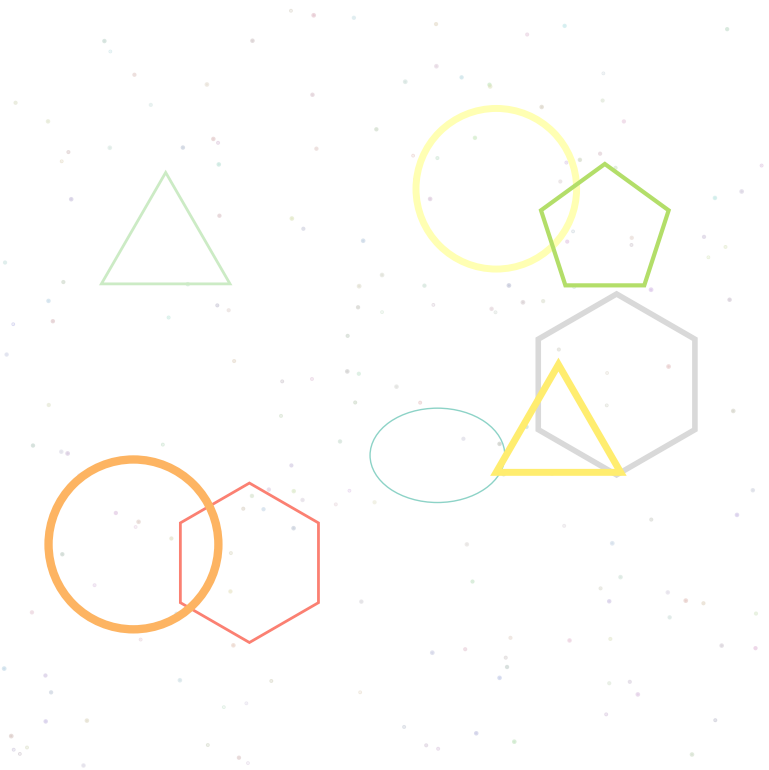[{"shape": "oval", "thickness": 0.5, "radius": 0.44, "center": [0.568, 0.409]}, {"shape": "circle", "thickness": 2.5, "radius": 0.52, "center": [0.645, 0.755]}, {"shape": "hexagon", "thickness": 1, "radius": 0.52, "center": [0.324, 0.269]}, {"shape": "circle", "thickness": 3, "radius": 0.55, "center": [0.173, 0.293]}, {"shape": "pentagon", "thickness": 1.5, "radius": 0.44, "center": [0.785, 0.7]}, {"shape": "hexagon", "thickness": 2, "radius": 0.59, "center": [0.801, 0.501]}, {"shape": "triangle", "thickness": 1, "radius": 0.48, "center": [0.215, 0.68]}, {"shape": "triangle", "thickness": 2.5, "radius": 0.47, "center": [0.725, 0.433]}]